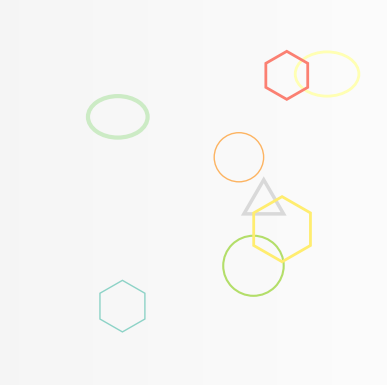[{"shape": "hexagon", "thickness": 1, "radius": 0.33, "center": [0.316, 0.205]}, {"shape": "oval", "thickness": 2, "radius": 0.41, "center": [0.844, 0.808]}, {"shape": "hexagon", "thickness": 2, "radius": 0.31, "center": [0.74, 0.804]}, {"shape": "circle", "thickness": 1, "radius": 0.32, "center": [0.617, 0.592]}, {"shape": "circle", "thickness": 1.5, "radius": 0.39, "center": [0.654, 0.31]}, {"shape": "triangle", "thickness": 2.5, "radius": 0.3, "center": [0.681, 0.474]}, {"shape": "oval", "thickness": 3, "radius": 0.38, "center": [0.304, 0.696]}, {"shape": "hexagon", "thickness": 2, "radius": 0.42, "center": [0.728, 0.405]}]